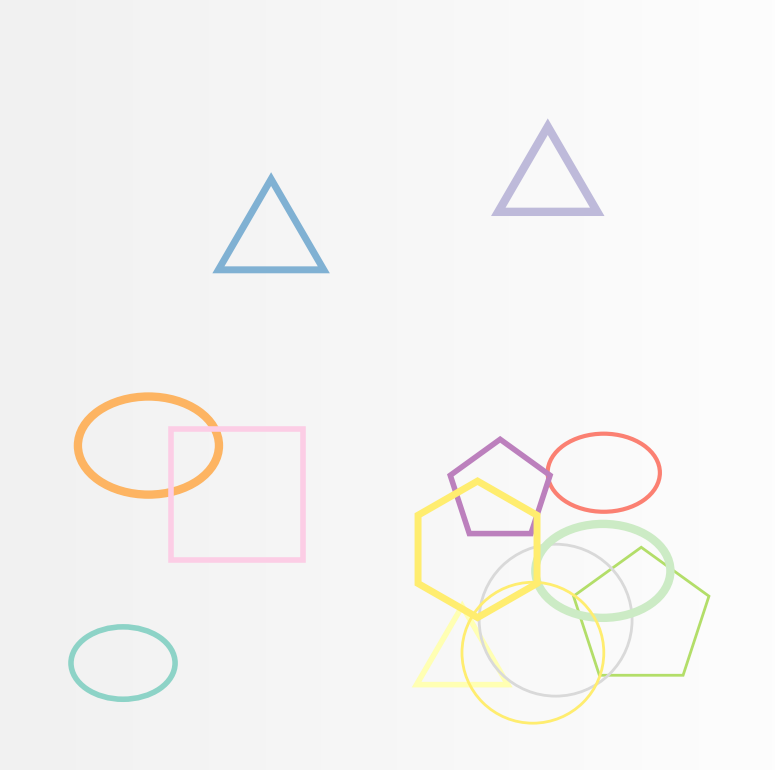[{"shape": "oval", "thickness": 2, "radius": 0.34, "center": [0.159, 0.139]}, {"shape": "triangle", "thickness": 2, "radius": 0.34, "center": [0.596, 0.145]}, {"shape": "triangle", "thickness": 3, "radius": 0.37, "center": [0.707, 0.762]}, {"shape": "oval", "thickness": 1.5, "radius": 0.36, "center": [0.779, 0.386]}, {"shape": "triangle", "thickness": 2.5, "radius": 0.39, "center": [0.35, 0.689]}, {"shape": "oval", "thickness": 3, "radius": 0.46, "center": [0.192, 0.421]}, {"shape": "pentagon", "thickness": 1, "radius": 0.46, "center": [0.827, 0.197]}, {"shape": "square", "thickness": 2, "radius": 0.43, "center": [0.306, 0.358]}, {"shape": "circle", "thickness": 1, "radius": 0.49, "center": [0.717, 0.195]}, {"shape": "pentagon", "thickness": 2, "radius": 0.34, "center": [0.645, 0.362]}, {"shape": "oval", "thickness": 3, "radius": 0.44, "center": [0.778, 0.259]}, {"shape": "circle", "thickness": 1, "radius": 0.46, "center": [0.688, 0.152]}, {"shape": "hexagon", "thickness": 2.5, "radius": 0.44, "center": [0.616, 0.287]}]